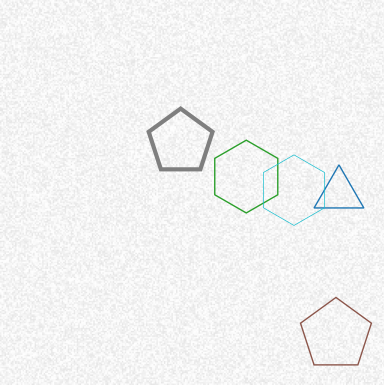[{"shape": "triangle", "thickness": 1, "radius": 0.37, "center": [0.88, 0.497]}, {"shape": "hexagon", "thickness": 1, "radius": 0.47, "center": [0.64, 0.541]}, {"shape": "pentagon", "thickness": 1, "radius": 0.48, "center": [0.873, 0.131]}, {"shape": "pentagon", "thickness": 3, "radius": 0.44, "center": [0.469, 0.631]}, {"shape": "hexagon", "thickness": 0.5, "radius": 0.46, "center": [0.764, 0.506]}]